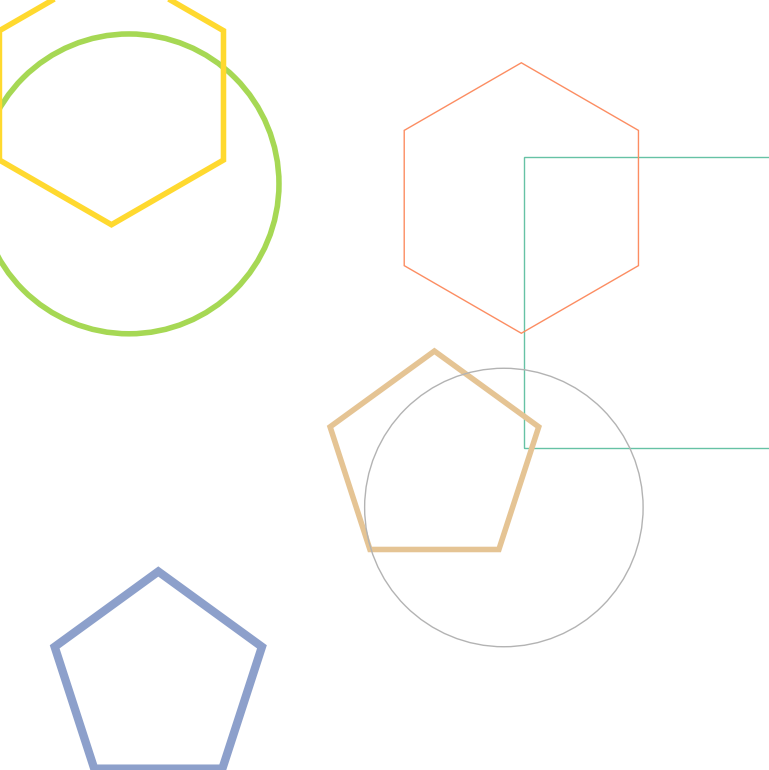[{"shape": "square", "thickness": 0.5, "radius": 0.94, "center": [0.87, 0.607]}, {"shape": "hexagon", "thickness": 0.5, "radius": 0.88, "center": [0.677, 0.743]}, {"shape": "pentagon", "thickness": 3, "radius": 0.71, "center": [0.206, 0.116]}, {"shape": "circle", "thickness": 2, "radius": 0.97, "center": [0.168, 0.761]}, {"shape": "hexagon", "thickness": 2, "radius": 0.84, "center": [0.145, 0.876]}, {"shape": "pentagon", "thickness": 2, "radius": 0.71, "center": [0.564, 0.402]}, {"shape": "circle", "thickness": 0.5, "radius": 0.9, "center": [0.654, 0.341]}]